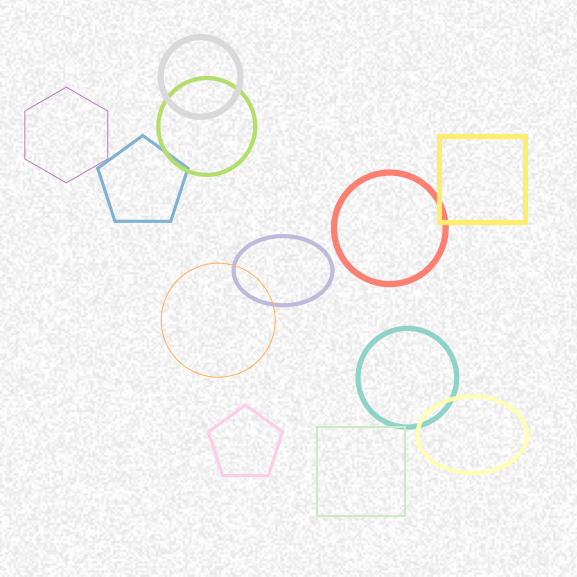[{"shape": "circle", "thickness": 2.5, "radius": 0.43, "center": [0.705, 0.345]}, {"shape": "oval", "thickness": 2, "radius": 0.47, "center": [0.818, 0.246]}, {"shape": "oval", "thickness": 2, "radius": 0.43, "center": [0.49, 0.53]}, {"shape": "circle", "thickness": 3, "radius": 0.48, "center": [0.675, 0.604]}, {"shape": "pentagon", "thickness": 1.5, "radius": 0.41, "center": [0.247, 0.682]}, {"shape": "circle", "thickness": 0.5, "radius": 0.49, "center": [0.378, 0.445]}, {"shape": "circle", "thickness": 2, "radius": 0.42, "center": [0.358, 0.78]}, {"shape": "pentagon", "thickness": 1.5, "radius": 0.34, "center": [0.425, 0.23]}, {"shape": "circle", "thickness": 3, "radius": 0.35, "center": [0.347, 0.866]}, {"shape": "hexagon", "thickness": 0.5, "radius": 0.41, "center": [0.115, 0.765]}, {"shape": "square", "thickness": 1, "radius": 0.38, "center": [0.626, 0.183]}, {"shape": "square", "thickness": 2.5, "radius": 0.37, "center": [0.834, 0.689]}]